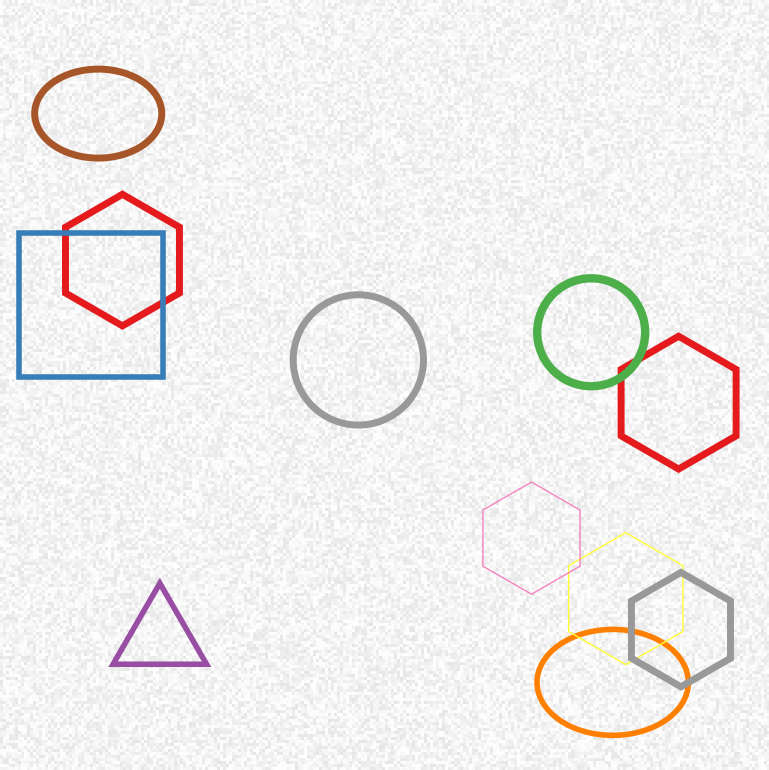[{"shape": "hexagon", "thickness": 2.5, "radius": 0.43, "center": [0.881, 0.477]}, {"shape": "hexagon", "thickness": 2.5, "radius": 0.43, "center": [0.159, 0.662]}, {"shape": "square", "thickness": 2, "radius": 0.47, "center": [0.118, 0.604]}, {"shape": "circle", "thickness": 3, "radius": 0.35, "center": [0.768, 0.569]}, {"shape": "triangle", "thickness": 2, "radius": 0.35, "center": [0.208, 0.172]}, {"shape": "oval", "thickness": 2, "radius": 0.49, "center": [0.796, 0.114]}, {"shape": "hexagon", "thickness": 0.5, "radius": 0.43, "center": [0.813, 0.223]}, {"shape": "oval", "thickness": 2.5, "radius": 0.41, "center": [0.128, 0.852]}, {"shape": "hexagon", "thickness": 0.5, "radius": 0.36, "center": [0.69, 0.301]}, {"shape": "hexagon", "thickness": 2.5, "radius": 0.37, "center": [0.884, 0.182]}, {"shape": "circle", "thickness": 2.5, "radius": 0.42, "center": [0.465, 0.533]}]